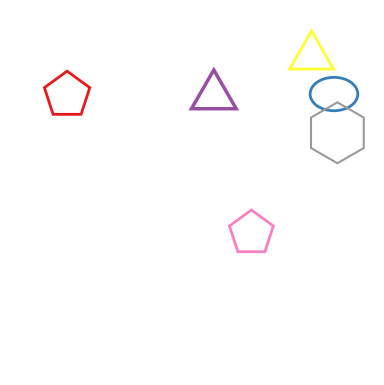[{"shape": "pentagon", "thickness": 2, "radius": 0.31, "center": [0.174, 0.753]}, {"shape": "oval", "thickness": 2, "radius": 0.31, "center": [0.867, 0.756]}, {"shape": "triangle", "thickness": 2.5, "radius": 0.34, "center": [0.555, 0.751]}, {"shape": "triangle", "thickness": 2, "radius": 0.33, "center": [0.809, 0.854]}, {"shape": "pentagon", "thickness": 2, "radius": 0.3, "center": [0.653, 0.395]}, {"shape": "hexagon", "thickness": 1.5, "radius": 0.4, "center": [0.876, 0.655]}]